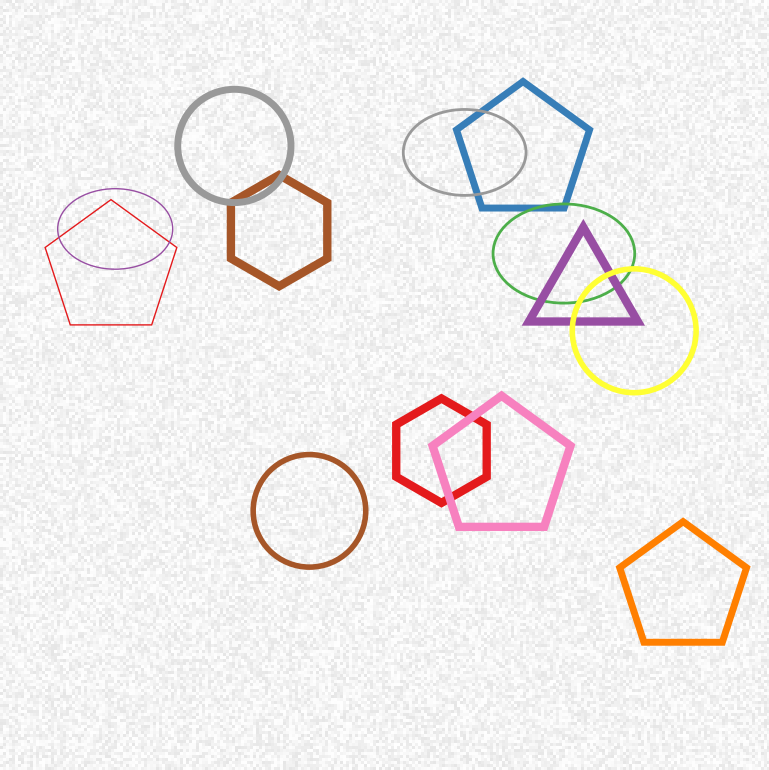[{"shape": "hexagon", "thickness": 3, "radius": 0.34, "center": [0.573, 0.415]}, {"shape": "pentagon", "thickness": 0.5, "radius": 0.45, "center": [0.144, 0.651]}, {"shape": "pentagon", "thickness": 2.5, "radius": 0.45, "center": [0.679, 0.803]}, {"shape": "oval", "thickness": 1, "radius": 0.46, "center": [0.732, 0.671]}, {"shape": "oval", "thickness": 0.5, "radius": 0.37, "center": [0.15, 0.703]}, {"shape": "triangle", "thickness": 3, "radius": 0.41, "center": [0.758, 0.623]}, {"shape": "pentagon", "thickness": 2.5, "radius": 0.43, "center": [0.887, 0.236]}, {"shape": "circle", "thickness": 2, "radius": 0.4, "center": [0.824, 0.57]}, {"shape": "hexagon", "thickness": 3, "radius": 0.36, "center": [0.362, 0.701]}, {"shape": "circle", "thickness": 2, "radius": 0.37, "center": [0.402, 0.337]}, {"shape": "pentagon", "thickness": 3, "radius": 0.47, "center": [0.651, 0.392]}, {"shape": "circle", "thickness": 2.5, "radius": 0.37, "center": [0.304, 0.81]}, {"shape": "oval", "thickness": 1, "radius": 0.4, "center": [0.603, 0.802]}]